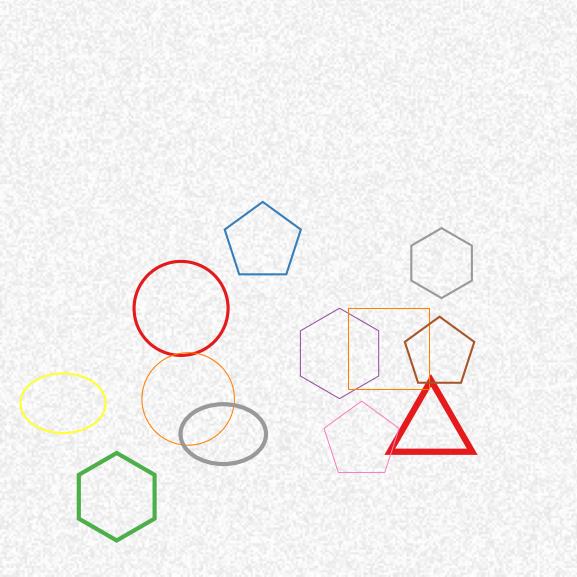[{"shape": "circle", "thickness": 1.5, "radius": 0.41, "center": [0.314, 0.465]}, {"shape": "triangle", "thickness": 3, "radius": 0.41, "center": [0.746, 0.258]}, {"shape": "pentagon", "thickness": 1, "radius": 0.35, "center": [0.455, 0.58]}, {"shape": "hexagon", "thickness": 2, "radius": 0.38, "center": [0.202, 0.139]}, {"shape": "hexagon", "thickness": 0.5, "radius": 0.39, "center": [0.588, 0.387]}, {"shape": "square", "thickness": 0.5, "radius": 0.35, "center": [0.672, 0.395]}, {"shape": "circle", "thickness": 0.5, "radius": 0.4, "center": [0.326, 0.308]}, {"shape": "oval", "thickness": 1, "radius": 0.37, "center": [0.109, 0.301]}, {"shape": "pentagon", "thickness": 1, "radius": 0.32, "center": [0.761, 0.388]}, {"shape": "pentagon", "thickness": 0.5, "radius": 0.34, "center": [0.626, 0.236]}, {"shape": "oval", "thickness": 2, "radius": 0.37, "center": [0.387, 0.247]}, {"shape": "hexagon", "thickness": 1, "radius": 0.3, "center": [0.765, 0.544]}]